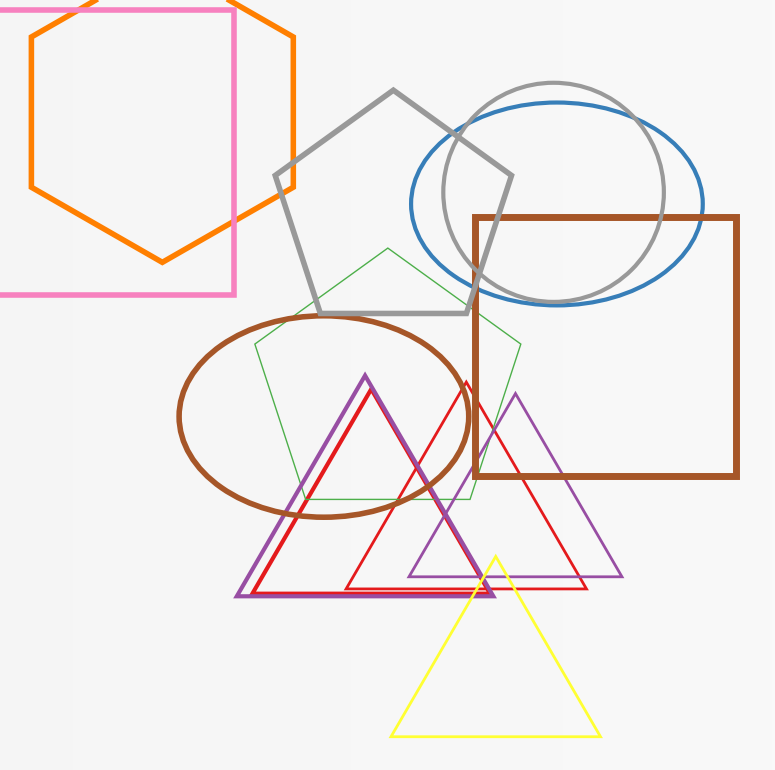[{"shape": "triangle", "thickness": 1, "radius": 0.9, "center": [0.602, 0.325]}, {"shape": "triangle", "thickness": 1.5, "radius": 0.89, "center": [0.479, 0.318]}, {"shape": "oval", "thickness": 1.5, "radius": 0.94, "center": [0.719, 0.735]}, {"shape": "pentagon", "thickness": 0.5, "radius": 0.9, "center": [0.5, 0.497]}, {"shape": "triangle", "thickness": 1, "radius": 0.79, "center": [0.665, 0.33]}, {"shape": "triangle", "thickness": 1.5, "radius": 0.96, "center": [0.471, 0.321]}, {"shape": "hexagon", "thickness": 2, "radius": 0.98, "center": [0.209, 0.854]}, {"shape": "triangle", "thickness": 1, "radius": 0.78, "center": [0.64, 0.121]}, {"shape": "oval", "thickness": 2, "radius": 0.93, "center": [0.418, 0.459]}, {"shape": "square", "thickness": 2.5, "radius": 0.84, "center": [0.781, 0.55]}, {"shape": "square", "thickness": 2, "radius": 0.92, "center": [0.117, 0.802]}, {"shape": "pentagon", "thickness": 2, "radius": 0.8, "center": [0.508, 0.723]}, {"shape": "circle", "thickness": 1.5, "radius": 0.71, "center": [0.714, 0.75]}]